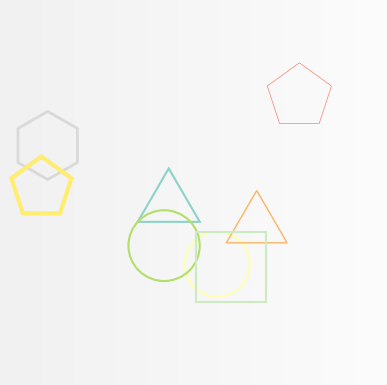[{"shape": "triangle", "thickness": 1.5, "radius": 0.46, "center": [0.435, 0.47]}, {"shape": "circle", "thickness": 1.5, "radius": 0.42, "center": [0.561, 0.313]}, {"shape": "pentagon", "thickness": 0.5, "radius": 0.44, "center": [0.773, 0.75]}, {"shape": "triangle", "thickness": 1, "radius": 0.45, "center": [0.663, 0.415]}, {"shape": "circle", "thickness": 1.5, "radius": 0.46, "center": [0.423, 0.362]}, {"shape": "hexagon", "thickness": 2, "radius": 0.44, "center": [0.123, 0.622]}, {"shape": "square", "thickness": 1.5, "radius": 0.46, "center": [0.596, 0.306]}, {"shape": "pentagon", "thickness": 3, "radius": 0.41, "center": [0.107, 0.512]}]